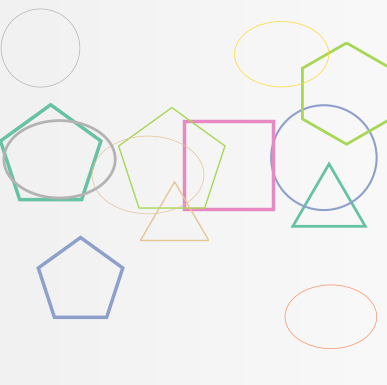[{"shape": "pentagon", "thickness": 2.5, "radius": 0.68, "center": [0.131, 0.592]}, {"shape": "triangle", "thickness": 2, "radius": 0.54, "center": [0.849, 0.466]}, {"shape": "oval", "thickness": 0.5, "radius": 0.59, "center": [0.854, 0.177]}, {"shape": "circle", "thickness": 1.5, "radius": 0.68, "center": [0.836, 0.591]}, {"shape": "pentagon", "thickness": 2.5, "radius": 0.57, "center": [0.208, 0.268]}, {"shape": "square", "thickness": 2.5, "radius": 0.57, "center": [0.59, 0.571]}, {"shape": "pentagon", "thickness": 1, "radius": 0.72, "center": [0.443, 0.576]}, {"shape": "hexagon", "thickness": 2, "radius": 0.66, "center": [0.894, 0.757]}, {"shape": "oval", "thickness": 0.5, "radius": 0.61, "center": [0.727, 0.859]}, {"shape": "triangle", "thickness": 1, "radius": 0.51, "center": [0.451, 0.426]}, {"shape": "oval", "thickness": 0.5, "radius": 0.72, "center": [0.382, 0.546]}, {"shape": "oval", "thickness": 2, "radius": 0.72, "center": [0.154, 0.586]}, {"shape": "circle", "thickness": 0.5, "radius": 0.51, "center": [0.105, 0.875]}]